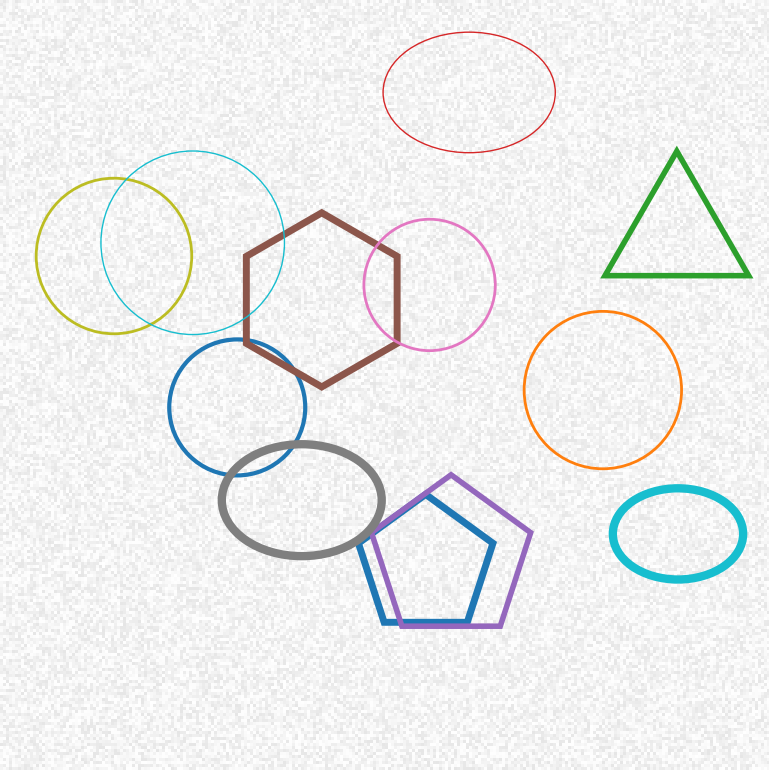[{"shape": "pentagon", "thickness": 2.5, "radius": 0.46, "center": [0.553, 0.266]}, {"shape": "circle", "thickness": 1.5, "radius": 0.44, "center": [0.308, 0.471]}, {"shape": "circle", "thickness": 1, "radius": 0.51, "center": [0.783, 0.493]}, {"shape": "triangle", "thickness": 2, "radius": 0.54, "center": [0.879, 0.696]}, {"shape": "oval", "thickness": 0.5, "radius": 0.56, "center": [0.609, 0.88]}, {"shape": "pentagon", "thickness": 2, "radius": 0.54, "center": [0.586, 0.275]}, {"shape": "hexagon", "thickness": 2.5, "radius": 0.57, "center": [0.418, 0.611]}, {"shape": "circle", "thickness": 1, "radius": 0.43, "center": [0.558, 0.63]}, {"shape": "oval", "thickness": 3, "radius": 0.52, "center": [0.392, 0.35]}, {"shape": "circle", "thickness": 1, "radius": 0.51, "center": [0.148, 0.668]}, {"shape": "circle", "thickness": 0.5, "radius": 0.6, "center": [0.25, 0.685]}, {"shape": "oval", "thickness": 3, "radius": 0.42, "center": [0.881, 0.307]}]